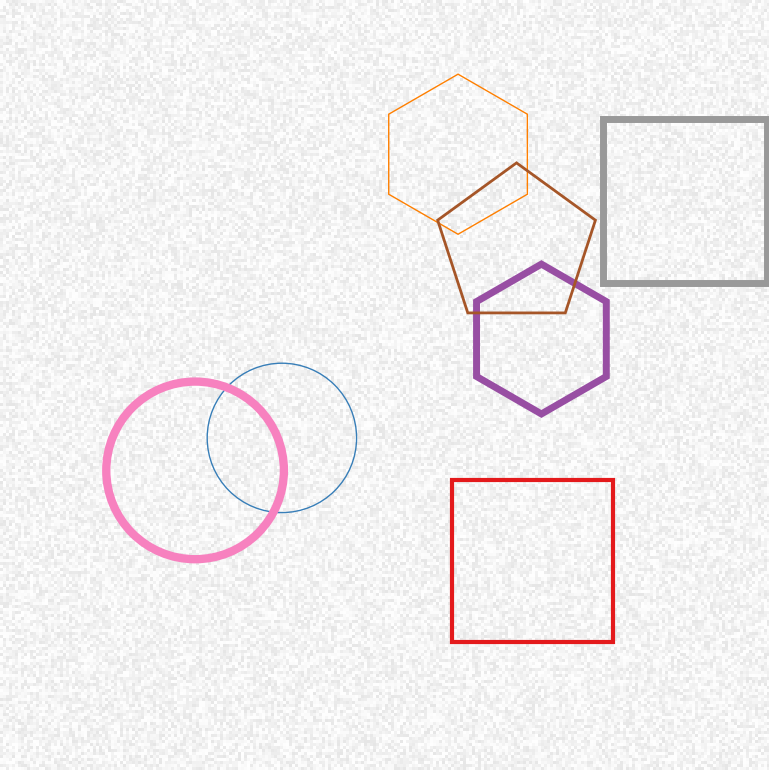[{"shape": "square", "thickness": 1.5, "radius": 0.52, "center": [0.692, 0.271]}, {"shape": "circle", "thickness": 0.5, "radius": 0.49, "center": [0.366, 0.431]}, {"shape": "hexagon", "thickness": 2.5, "radius": 0.49, "center": [0.703, 0.56]}, {"shape": "hexagon", "thickness": 0.5, "radius": 0.52, "center": [0.595, 0.8]}, {"shape": "pentagon", "thickness": 1, "radius": 0.54, "center": [0.671, 0.681]}, {"shape": "circle", "thickness": 3, "radius": 0.58, "center": [0.253, 0.389]}, {"shape": "square", "thickness": 2.5, "radius": 0.53, "center": [0.89, 0.739]}]